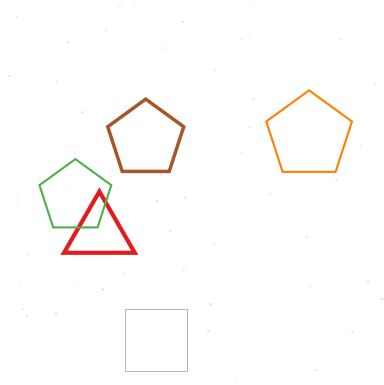[{"shape": "triangle", "thickness": 3, "radius": 0.53, "center": [0.258, 0.396]}, {"shape": "pentagon", "thickness": 1.5, "radius": 0.49, "center": [0.196, 0.489]}, {"shape": "pentagon", "thickness": 1.5, "radius": 0.59, "center": [0.803, 0.648]}, {"shape": "pentagon", "thickness": 2.5, "radius": 0.52, "center": [0.379, 0.639]}, {"shape": "square", "thickness": 0.5, "radius": 0.4, "center": [0.406, 0.118]}]